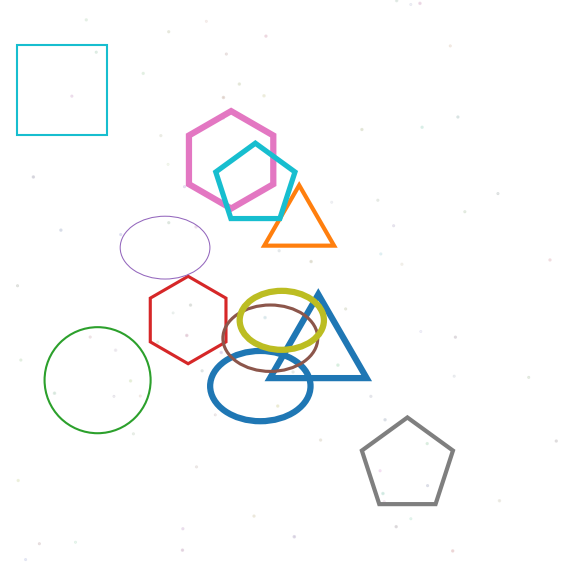[{"shape": "triangle", "thickness": 3, "radius": 0.48, "center": [0.551, 0.393]}, {"shape": "oval", "thickness": 3, "radius": 0.43, "center": [0.451, 0.331]}, {"shape": "triangle", "thickness": 2, "radius": 0.35, "center": [0.518, 0.609]}, {"shape": "circle", "thickness": 1, "radius": 0.46, "center": [0.169, 0.341]}, {"shape": "hexagon", "thickness": 1.5, "radius": 0.38, "center": [0.326, 0.445]}, {"shape": "oval", "thickness": 0.5, "radius": 0.39, "center": [0.286, 0.57]}, {"shape": "oval", "thickness": 1.5, "radius": 0.41, "center": [0.468, 0.413]}, {"shape": "hexagon", "thickness": 3, "radius": 0.42, "center": [0.4, 0.722]}, {"shape": "pentagon", "thickness": 2, "radius": 0.41, "center": [0.705, 0.193]}, {"shape": "oval", "thickness": 3, "radius": 0.36, "center": [0.488, 0.444]}, {"shape": "square", "thickness": 1, "radius": 0.39, "center": [0.108, 0.844]}, {"shape": "pentagon", "thickness": 2.5, "radius": 0.36, "center": [0.442, 0.679]}]